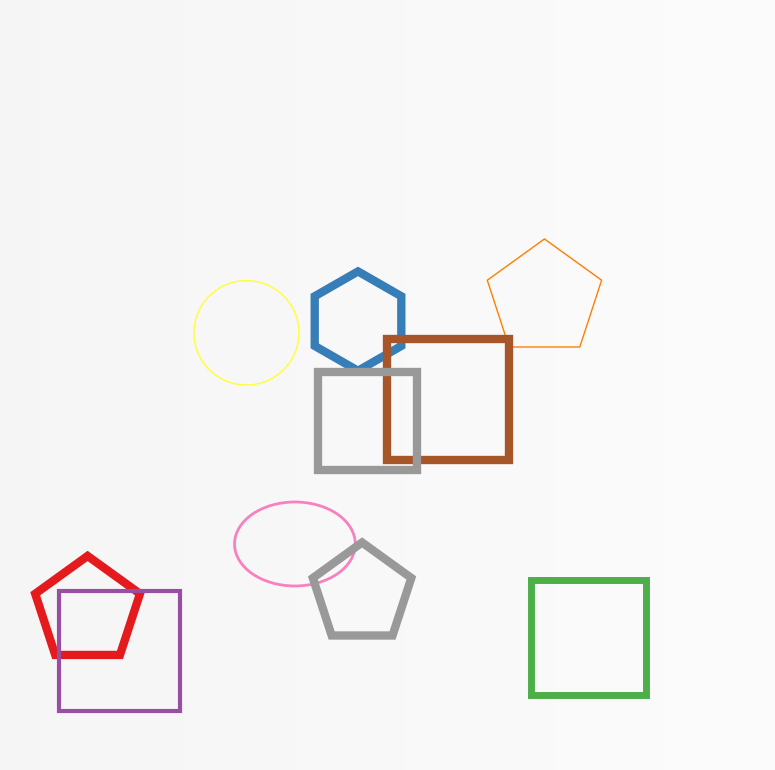[{"shape": "pentagon", "thickness": 3, "radius": 0.36, "center": [0.113, 0.207]}, {"shape": "hexagon", "thickness": 3, "radius": 0.32, "center": [0.462, 0.583]}, {"shape": "square", "thickness": 2.5, "radius": 0.37, "center": [0.759, 0.172]}, {"shape": "square", "thickness": 1.5, "radius": 0.39, "center": [0.154, 0.154]}, {"shape": "pentagon", "thickness": 0.5, "radius": 0.39, "center": [0.703, 0.612]}, {"shape": "circle", "thickness": 0.5, "radius": 0.34, "center": [0.318, 0.568]}, {"shape": "square", "thickness": 3, "radius": 0.39, "center": [0.578, 0.481]}, {"shape": "oval", "thickness": 1, "radius": 0.39, "center": [0.381, 0.294]}, {"shape": "square", "thickness": 3, "radius": 0.32, "center": [0.474, 0.453]}, {"shape": "pentagon", "thickness": 3, "radius": 0.33, "center": [0.467, 0.229]}]